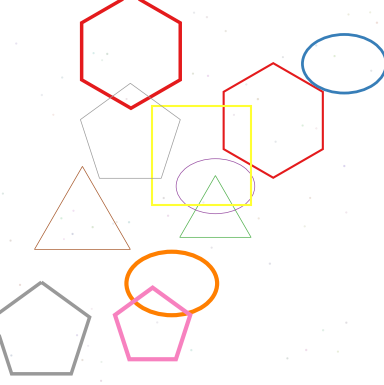[{"shape": "hexagon", "thickness": 1.5, "radius": 0.74, "center": [0.71, 0.687]}, {"shape": "hexagon", "thickness": 2.5, "radius": 0.74, "center": [0.34, 0.867]}, {"shape": "oval", "thickness": 2, "radius": 0.54, "center": [0.894, 0.834]}, {"shape": "triangle", "thickness": 0.5, "radius": 0.53, "center": [0.559, 0.437]}, {"shape": "oval", "thickness": 0.5, "radius": 0.51, "center": [0.56, 0.516]}, {"shape": "oval", "thickness": 3, "radius": 0.59, "center": [0.446, 0.264]}, {"shape": "square", "thickness": 1.5, "radius": 0.64, "center": [0.524, 0.596]}, {"shape": "triangle", "thickness": 0.5, "radius": 0.72, "center": [0.214, 0.424]}, {"shape": "pentagon", "thickness": 3, "radius": 0.51, "center": [0.396, 0.15]}, {"shape": "pentagon", "thickness": 2.5, "radius": 0.66, "center": [0.108, 0.135]}, {"shape": "pentagon", "thickness": 0.5, "radius": 0.68, "center": [0.339, 0.647]}]